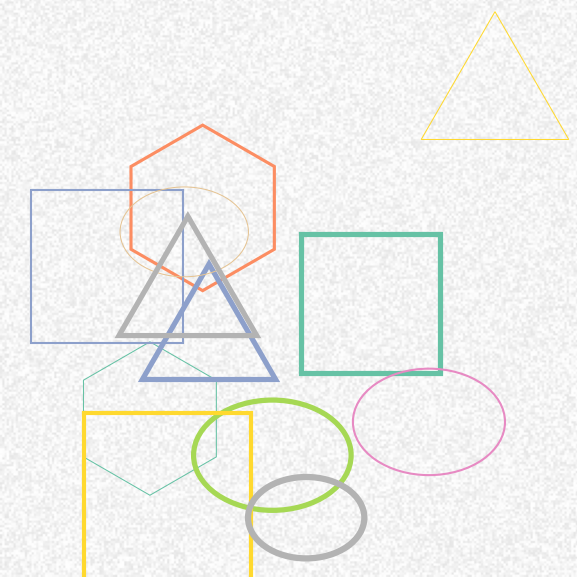[{"shape": "square", "thickness": 2.5, "radius": 0.6, "center": [0.641, 0.473]}, {"shape": "hexagon", "thickness": 0.5, "radius": 0.66, "center": [0.26, 0.274]}, {"shape": "hexagon", "thickness": 1.5, "radius": 0.72, "center": [0.351, 0.639]}, {"shape": "triangle", "thickness": 2.5, "radius": 0.67, "center": [0.362, 0.409]}, {"shape": "square", "thickness": 1, "radius": 0.66, "center": [0.186, 0.538]}, {"shape": "oval", "thickness": 1, "radius": 0.66, "center": [0.743, 0.269]}, {"shape": "oval", "thickness": 2.5, "radius": 0.68, "center": [0.472, 0.211]}, {"shape": "triangle", "thickness": 0.5, "radius": 0.74, "center": [0.857, 0.831]}, {"shape": "square", "thickness": 2, "radius": 0.72, "center": [0.29, 0.139]}, {"shape": "oval", "thickness": 0.5, "radius": 0.56, "center": [0.319, 0.598]}, {"shape": "triangle", "thickness": 2.5, "radius": 0.69, "center": [0.325, 0.487]}, {"shape": "oval", "thickness": 3, "radius": 0.5, "center": [0.53, 0.103]}]